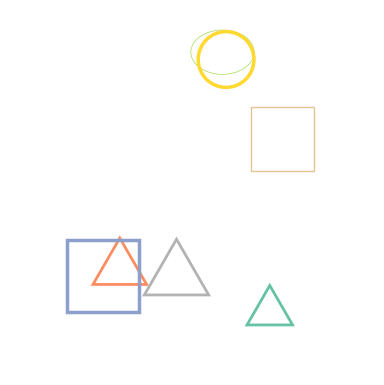[{"shape": "triangle", "thickness": 2, "radius": 0.34, "center": [0.701, 0.19]}, {"shape": "triangle", "thickness": 2, "radius": 0.4, "center": [0.311, 0.301]}, {"shape": "square", "thickness": 2.5, "radius": 0.46, "center": [0.268, 0.284]}, {"shape": "oval", "thickness": 0.5, "radius": 0.41, "center": [0.578, 0.864]}, {"shape": "circle", "thickness": 2.5, "radius": 0.36, "center": [0.587, 0.845]}, {"shape": "square", "thickness": 1, "radius": 0.41, "center": [0.733, 0.639]}, {"shape": "triangle", "thickness": 2, "radius": 0.48, "center": [0.458, 0.282]}]